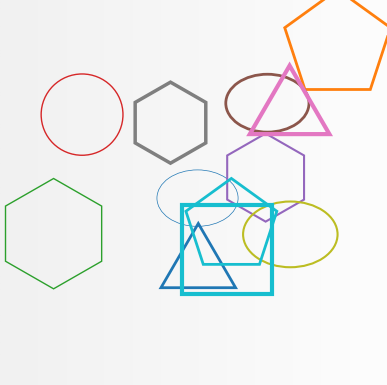[{"shape": "triangle", "thickness": 2, "radius": 0.56, "center": [0.512, 0.308]}, {"shape": "oval", "thickness": 0.5, "radius": 0.52, "center": [0.51, 0.485]}, {"shape": "pentagon", "thickness": 2, "radius": 0.72, "center": [0.871, 0.884]}, {"shape": "hexagon", "thickness": 1, "radius": 0.72, "center": [0.138, 0.393]}, {"shape": "circle", "thickness": 1, "radius": 0.53, "center": [0.212, 0.702]}, {"shape": "hexagon", "thickness": 1.5, "radius": 0.57, "center": [0.685, 0.539]}, {"shape": "oval", "thickness": 2, "radius": 0.54, "center": [0.69, 0.732]}, {"shape": "triangle", "thickness": 3, "radius": 0.59, "center": [0.747, 0.711]}, {"shape": "hexagon", "thickness": 2.5, "radius": 0.53, "center": [0.44, 0.681]}, {"shape": "oval", "thickness": 1.5, "radius": 0.61, "center": [0.749, 0.391]}, {"shape": "square", "thickness": 3, "radius": 0.58, "center": [0.586, 0.352]}, {"shape": "pentagon", "thickness": 2, "radius": 0.62, "center": [0.597, 0.413]}]